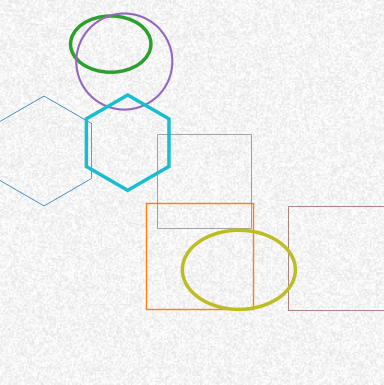[{"shape": "hexagon", "thickness": 0.5, "radius": 0.71, "center": [0.114, 0.608]}, {"shape": "square", "thickness": 1, "radius": 0.69, "center": [0.518, 0.335]}, {"shape": "oval", "thickness": 2.5, "radius": 0.52, "center": [0.288, 0.885]}, {"shape": "circle", "thickness": 1.5, "radius": 0.62, "center": [0.323, 0.84]}, {"shape": "square", "thickness": 0.5, "radius": 0.67, "center": [0.884, 0.331]}, {"shape": "square", "thickness": 0.5, "radius": 0.61, "center": [0.53, 0.53]}, {"shape": "oval", "thickness": 2.5, "radius": 0.73, "center": [0.62, 0.299]}, {"shape": "hexagon", "thickness": 2.5, "radius": 0.62, "center": [0.332, 0.629]}]